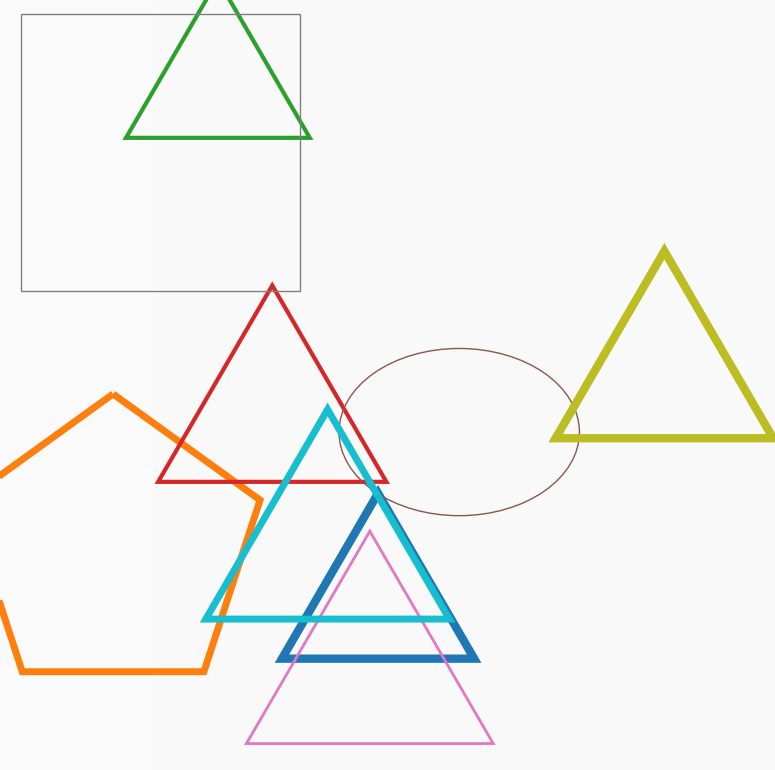[{"shape": "triangle", "thickness": 3, "radius": 0.72, "center": [0.488, 0.216]}, {"shape": "pentagon", "thickness": 2.5, "radius": 1.0, "center": [0.146, 0.289]}, {"shape": "triangle", "thickness": 1.5, "radius": 0.68, "center": [0.281, 0.889]}, {"shape": "triangle", "thickness": 1.5, "radius": 0.85, "center": [0.351, 0.459]}, {"shape": "oval", "thickness": 0.5, "radius": 0.78, "center": [0.593, 0.439]}, {"shape": "triangle", "thickness": 1, "radius": 0.92, "center": [0.477, 0.126]}, {"shape": "square", "thickness": 0.5, "radius": 0.9, "center": [0.207, 0.802]}, {"shape": "triangle", "thickness": 3, "radius": 0.81, "center": [0.857, 0.512]}, {"shape": "triangle", "thickness": 2.5, "radius": 0.91, "center": [0.423, 0.287]}]